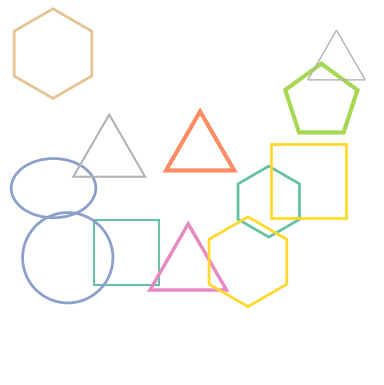[{"shape": "hexagon", "thickness": 2, "radius": 0.46, "center": [0.698, 0.476]}, {"shape": "square", "thickness": 1.5, "radius": 0.42, "center": [0.329, 0.344]}, {"shape": "triangle", "thickness": 3, "radius": 0.51, "center": [0.52, 0.608]}, {"shape": "circle", "thickness": 2, "radius": 0.59, "center": [0.176, 0.331]}, {"shape": "oval", "thickness": 2, "radius": 0.55, "center": [0.139, 0.511]}, {"shape": "triangle", "thickness": 2.5, "radius": 0.57, "center": [0.489, 0.304]}, {"shape": "pentagon", "thickness": 3, "radius": 0.49, "center": [0.835, 0.736]}, {"shape": "square", "thickness": 2, "radius": 0.48, "center": [0.801, 0.529]}, {"shape": "hexagon", "thickness": 2, "radius": 0.58, "center": [0.644, 0.32]}, {"shape": "hexagon", "thickness": 2, "radius": 0.58, "center": [0.138, 0.861]}, {"shape": "triangle", "thickness": 1.5, "radius": 0.54, "center": [0.284, 0.595]}, {"shape": "triangle", "thickness": 1, "radius": 0.43, "center": [0.874, 0.836]}]